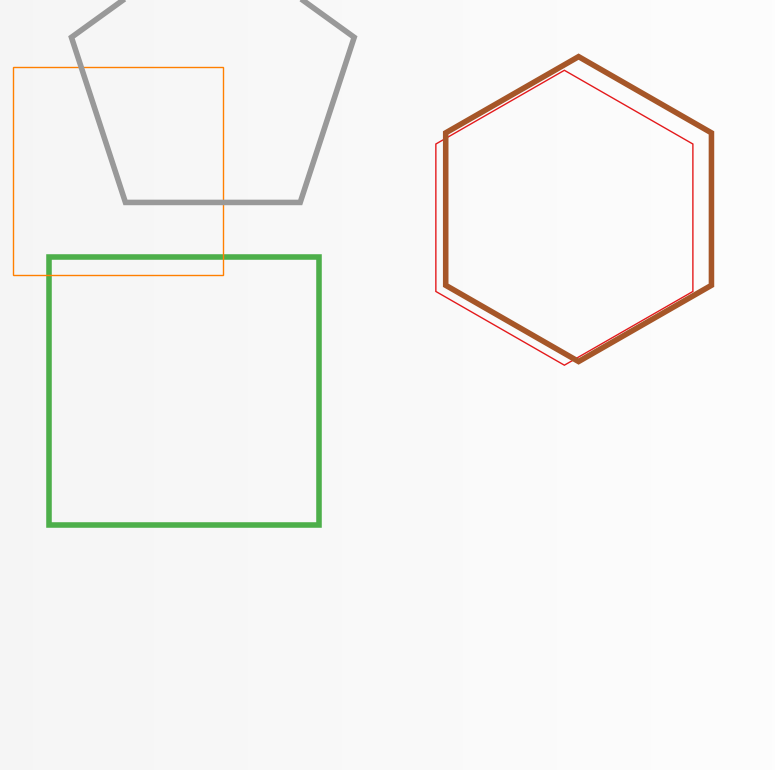[{"shape": "hexagon", "thickness": 0.5, "radius": 0.96, "center": [0.728, 0.717]}, {"shape": "square", "thickness": 2, "radius": 0.87, "center": [0.238, 0.492]}, {"shape": "square", "thickness": 0.5, "radius": 0.68, "center": [0.152, 0.778]}, {"shape": "hexagon", "thickness": 2, "radius": 0.99, "center": [0.747, 0.728]}, {"shape": "pentagon", "thickness": 2, "radius": 0.96, "center": [0.275, 0.892]}]